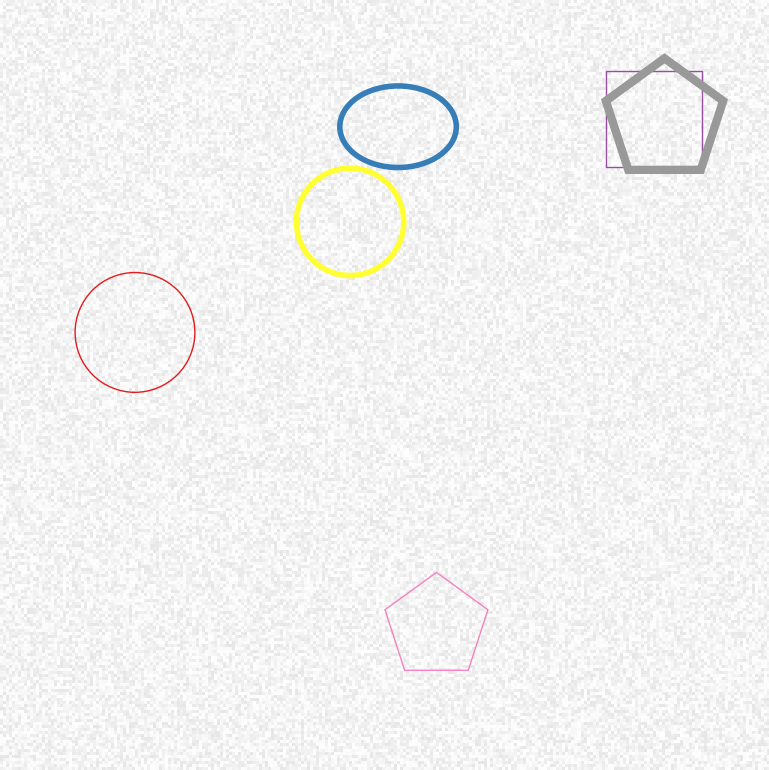[{"shape": "circle", "thickness": 0.5, "radius": 0.39, "center": [0.175, 0.568]}, {"shape": "oval", "thickness": 2, "radius": 0.38, "center": [0.517, 0.835]}, {"shape": "square", "thickness": 0.5, "radius": 0.31, "center": [0.85, 0.845]}, {"shape": "circle", "thickness": 2, "radius": 0.35, "center": [0.455, 0.712]}, {"shape": "pentagon", "thickness": 0.5, "radius": 0.35, "center": [0.567, 0.186]}, {"shape": "pentagon", "thickness": 3, "radius": 0.4, "center": [0.863, 0.844]}]